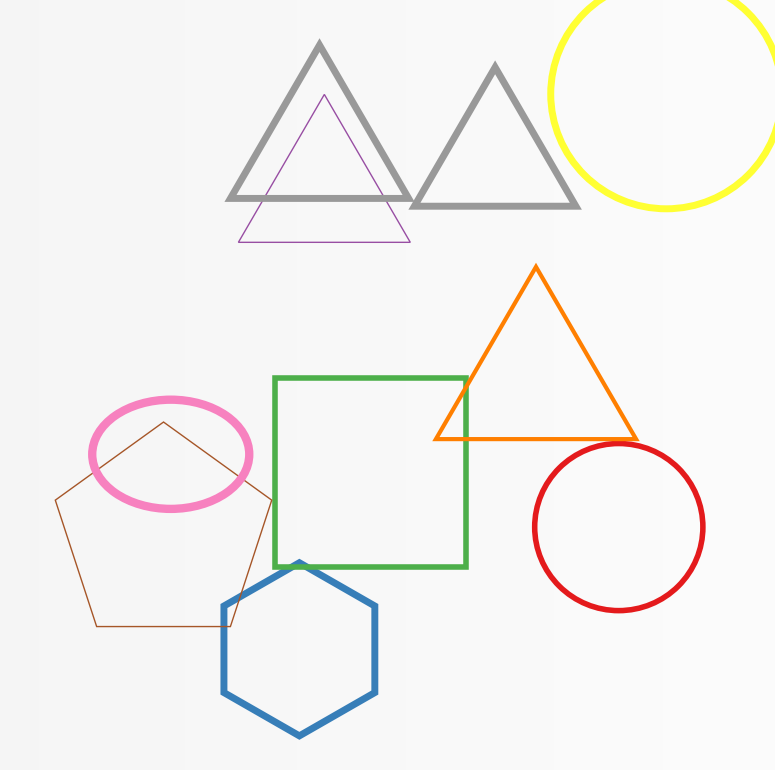[{"shape": "circle", "thickness": 2, "radius": 0.54, "center": [0.798, 0.315]}, {"shape": "hexagon", "thickness": 2.5, "radius": 0.56, "center": [0.386, 0.157]}, {"shape": "square", "thickness": 2, "radius": 0.61, "center": [0.478, 0.386]}, {"shape": "triangle", "thickness": 0.5, "radius": 0.64, "center": [0.419, 0.749]}, {"shape": "triangle", "thickness": 1.5, "radius": 0.75, "center": [0.692, 0.504]}, {"shape": "circle", "thickness": 2.5, "radius": 0.75, "center": [0.86, 0.878]}, {"shape": "pentagon", "thickness": 0.5, "radius": 0.73, "center": [0.211, 0.305]}, {"shape": "oval", "thickness": 3, "radius": 0.51, "center": [0.22, 0.41]}, {"shape": "triangle", "thickness": 2.5, "radius": 0.6, "center": [0.639, 0.792]}, {"shape": "triangle", "thickness": 2.5, "radius": 0.66, "center": [0.412, 0.809]}]